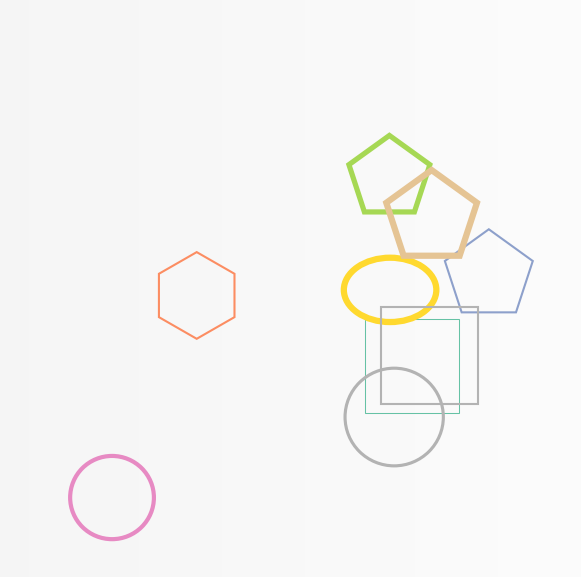[{"shape": "square", "thickness": 0.5, "radius": 0.4, "center": [0.709, 0.366]}, {"shape": "hexagon", "thickness": 1, "radius": 0.38, "center": [0.338, 0.488]}, {"shape": "pentagon", "thickness": 1, "radius": 0.4, "center": [0.841, 0.523]}, {"shape": "circle", "thickness": 2, "radius": 0.36, "center": [0.193, 0.138]}, {"shape": "pentagon", "thickness": 2.5, "radius": 0.37, "center": [0.67, 0.691]}, {"shape": "oval", "thickness": 3, "radius": 0.4, "center": [0.671, 0.497]}, {"shape": "pentagon", "thickness": 3, "radius": 0.41, "center": [0.743, 0.623]}, {"shape": "square", "thickness": 1, "radius": 0.42, "center": [0.738, 0.384]}, {"shape": "circle", "thickness": 1.5, "radius": 0.42, "center": [0.678, 0.277]}]